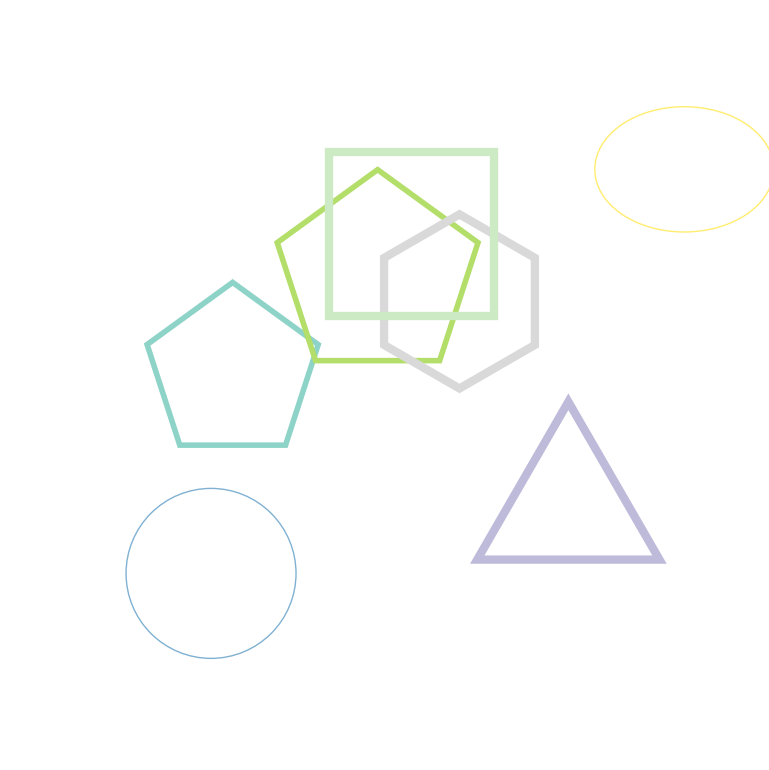[{"shape": "pentagon", "thickness": 2, "radius": 0.58, "center": [0.302, 0.516]}, {"shape": "triangle", "thickness": 3, "radius": 0.68, "center": [0.738, 0.342]}, {"shape": "circle", "thickness": 0.5, "radius": 0.55, "center": [0.274, 0.255]}, {"shape": "pentagon", "thickness": 2, "radius": 0.69, "center": [0.49, 0.643]}, {"shape": "hexagon", "thickness": 3, "radius": 0.57, "center": [0.597, 0.609]}, {"shape": "square", "thickness": 3, "radius": 0.54, "center": [0.535, 0.696]}, {"shape": "oval", "thickness": 0.5, "radius": 0.58, "center": [0.889, 0.78]}]